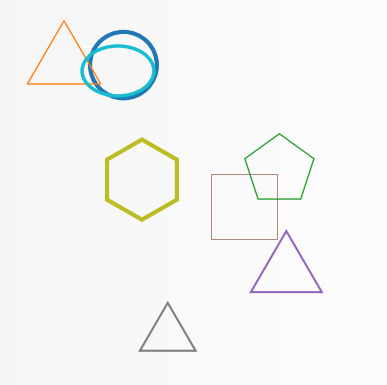[{"shape": "circle", "thickness": 3, "radius": 0.43, "center": [0.319, 0.831]}, {"shape": "triangle", "thickness": 1, "radius": 0.55, "center": [0.165, 0.837]}, {"shape": "pentagon", "thickness": 1, "radius": 0.47, "center": [0.721, 0.559]}, {"shape": "triangle", "thickness": 1.5, "radius": 0.53, "center": [0.739, 0.294]}, {"shape": "square", "thickness": 0.5, "radius": 0.42, "center": [0.63, 0.464]}, {"shape": "triangle", "thickness": 1.5, "radius": 0.41, "center": [0.433, 0.13]}, {"shape": "hexagon", "thickness": 3, "radius": 0.52, "center": [0.366, 0.533]}, {"shape": "oval", "thickness": 2.5, "radius": 0.46, "center": [0.304, 0.816]}]